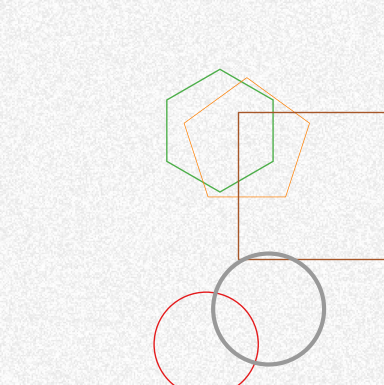[{"shape": "circle", "thickness": 1, "radius": 0.68, "center": [0.536, 0.106]}, {"shape": "hexagon", "thickness": 1, "radius": 0.8, "center": [0.571, 0.661]}, {"shape": "pentagon", "thickness": 0.5, "radius": 0.86, "center": [0.641, 0.627]}, {"shape": "square", "thickness": 1, "radius": 0.96, "center": [0.809, 0.519]}, {"shape": "circle", "thickness": 3, "radius": 0.72, "center": [0.698, 0.197]}]